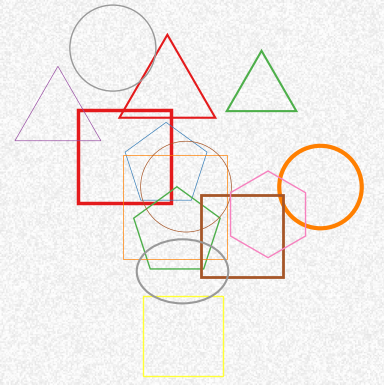[{"shape": "triangle", "thickness": 1.5, "radius": 0.72, "center": [0.435, 0.766]}, {"shape": "square", "thickness": 2.5, "radius": 0.61, "center": [0.323, 0.593]}, {"shape": "pentagon", "thickness": 0.5, "radius": 0.56, "center": [0.431, 0.57]}, {"shape": "pentagon", "thickness": 1, "radius": 0.59, "center": [0.46, 0.397]}, {"shape": "triangle", "thickness": 1.5, "radius": 0.52, "center": [0.679, 0.764]}, {"shape": "triangle", "thickness": 0.5, "radius": 0.64, "center": [0.15, 0.699]}, {"shape": "circle", "thickness": 3, "radius": 0.54, "center": [0.832, 0.514]}, {"shape": "square", "thickness": 0.5, "radius": 0.68, "center": [0.455, 0.462]}, {"shape": "square", "thickness": 1, "radius": 0.52, "center": [0.475, 0.127]}, {"shape": "circle", "thickness": 0.5, "radius": 0.59, "center": [0.483, 0.515]}, {"shape": "square", "thickness": 2, "radius": 0.53, "center": [0.629, 0.386]}, {"shape": "hexagon", "thickness": 1, "radius": 0.56, "center": [0.696, 0.443]}, {"shape": "oval", "thickness": 1.5, "radius": 0.59, "center": [0.474, 0.295]}, {"shape": "circle", "thickness": 1, "radius": 0.56, "center": [0.293, 0.875]}]